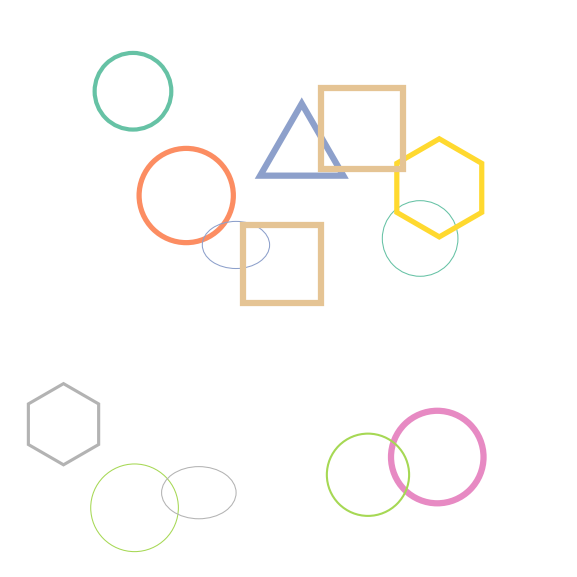[{"shape": "circle", "thickness": 2, "radius": 0.33, "center": [0.23, 0.841]}, {"shape": "circle", "thickness": 0.5, "radius": 0.33, "center": [0.728, 0.586]}, {"shape": "circle", "thickness": 2.5, "radius": 0.41, "center": [0.322, 0.661]}, {"shape": "triangle", "thickness": 3, "radius": 0.42, "center": [0.523, 0.737]}, {"shape": "oval", "thickness": 0.5, "radius": 0.29, "center": [0.409, 0.575]}, {"shape": "circle", "thickness": 3, "radius": 0.4, "center": [0.757, 0.208]}, {"shape": "circle", "thickness": 0.5, "radius": 0.38, "center": [0.233, 0.12]}, {"shape": "circle", "thickness": 1, "radius": 0.36, "center": [0.637, 0.177]}, {"shape": "hexagon", "thickness": 2.5, "radius": 0.42, "center": [0.761, 0.674]}, {"shape": "square", "thickness": 3, "radius": 0.35, "center": [0.627, 0.777]}, {"shape": "square", "thickness": 3, "radius": 0.34, "center": [0.488, 0.541]}, {"shape": "oval", "thickness": 0.5, "radius": 0.32, "center": [0.344, 0.146]}, {"shape": "hexagon", "thickness": 1.5, "radius": 0.35, "center": [0.11, 0.265]}]